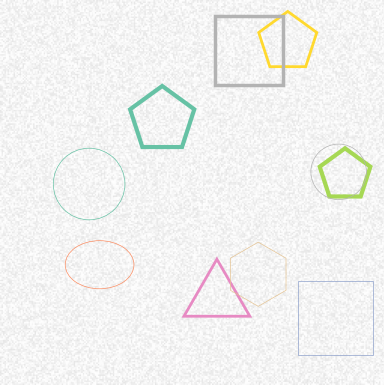[{"shape": "circle", "thickness": 0.5, "radius": 0.47, "center": [0.231, 0.522]}, {"shape": "pentagon", "thickness": 3, "radius": 0.44, "center": [0.421, 0.689]}, {"shape": "oval", "thickness": 0.5, "radius": 0.45, "center": [0.259, 0.312]}, {"shape": "square", "thickness": 0.5, "radius": 0.48, "center": [0.872, 0.175]}, {"shape": "triangle", "thickness": 2, "radius": 0.49, "center": [0.563, 0.228]}, {"shape": "pentagon", "thickness": 3, "radius": 0.35, "center": [0.896, 0.546]}, {"shape": "pentagon", "thickness": 2, "radius": 0.4, "center": [0.747, 0.891]}, {"shape": "hexagon", "thickness": 0.5, "radius": 0.42, "center": [0.671, 0.288]}, {"shape": "square", "thickness": 2.5, "radius": 0.44, "center": [0.648, 0.868]}, {"shape": "circle", "thickness": 0.5, "radius": 0.36, "center": [0.88, 0.554]}]